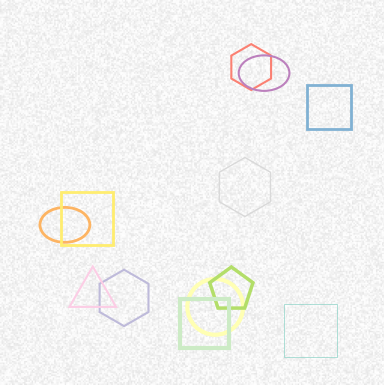[{"shape": "square", "thickness": 0.5, "radius": 0.34, "center": [0.806, 0.142]}, {"shape": "circle", "thickness": 3, "radius": 0.36, "center": [0.559, 0.203]}, {"shape": "hexagon", "thickness": 1.5, "radius": 0.37, "center": [0.322, 0.226]}, {"shape": "hexagon", "thickness": 1.5, "radius": 0.3, "center": [0.652, 0.826]}, {"shape": "square", "thickness": 2, "radius": 0.29, "center": [0.855, 0.722]}, {"shape": "oval", "thickness": 2, "radius": 0.32, "center": [0.169, 0.416]}, {"shape": "pentagon", "thickness": 2.5, "radius": 0.3, "center": [0.601, 0.248]}, {"shape": "triangle", "thickness": 1.5, "radius": 0.35, "center": [0.241, 0.238]}, {"shape": "hexagon", "thickness": 1, "radius": 0.38, "center": [0.636, 0.514]}, {"shape": "oval", "thickness": 1.5, "radius": 0.33, "center": [0.686, 0.81]}, {"shape": "square", "thickness": 3, "radius": 0.32, "center": [0.531, 0.159]}, {"shape": "square", "thickness": 2, "radius": 0.34, "center": [0.226, 0.432]}]